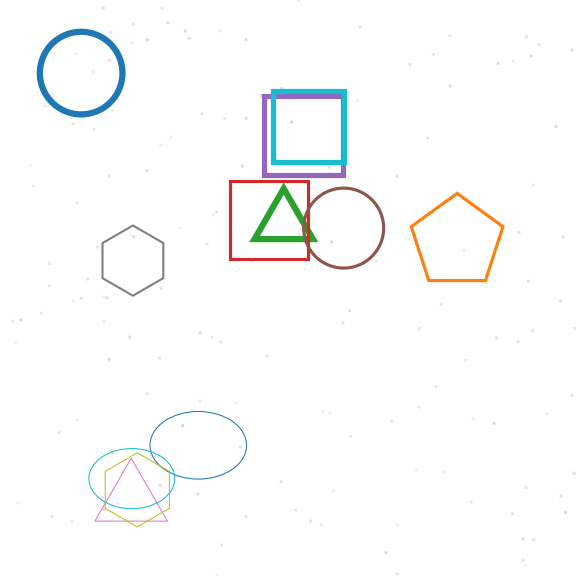[{"shape": "circle", "thickness": 3, "radius": 0.36, "center": [0.141, 0.873]}, {"shape": "oval", "thickness": 0.5, "radius": 0.42, "center": [0.343, 0.228]}, {"shape": "pentagon", "thickness": 1.5, "radius": 0.42, "center": [0.792, 0.581]}, {"shape": "triangle", "thickness": 3, "radius": 0.29, "center": [0.491, 0.614]}, {"shape": "square", "thickness": 1.5, "radius": 0.34, "center": [0.466, 0.618]}, {"shape": "square", "thickness": 2.5, "radius": 0.34, "center": [0.526, 0.764]}, {"shape": "circle", "thickness": 1.5, "radius": 0.35, "center": [0.595, 0.604]}, {"shape": "triangle", "thickness": 0.5, "radius": 0.36, "center": [0.227, 0.133]}, {"shape": "hexagon", "thickness": 1, "radius": 0.3, "center": [0.23, 0.548]}, {"shape": "hexagon", "thickness": 0.5, "radius": 0.32, "center": [0.238, 0.151]}, {"shape": "square", "thickness": 2.5, "radius": 0.31, "center": [0.534, 0.78]}, {"shape": "oval", "thickness": 0.5, "radius": 0.37, "center": [0.228, 0.17]}]